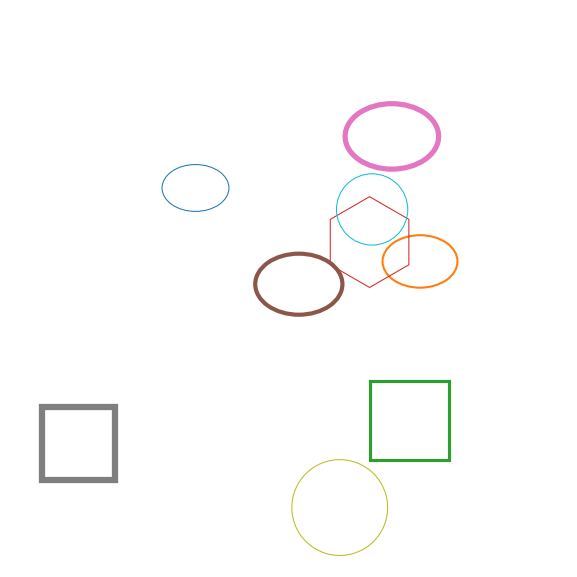[{"shape": "oval", "thickness": 0.5, "radius": 0.29, "center": [0.339, 0.674]}, {"shape": "oval", "thickness": 1, "radius": 0.32, "center": [0.727, 0.546]}, {"shape": "square", "thickness": 1.5, "radius": 0.34, "center": [0.709, 0.271]}, {"shape": "hexagon", "thickness": 0.5, "radius": 0.39, "center": [0.64, 0.58]}, {"shape": "oval", "thickness": 2, "radius": 0.38, "center": [0.517, 0.507]}, {"shape": "oval", "thickness": 2.5, "radius": 0.4, "center": [0.679, 0.763]}, {"shape": "square", "thickness": 3, "radius": 0.32, "center": [0.135, 0.231]}, {"shape": "circle", "thickness": 0.5, "radius": 0.41, "center": [0.588, 0.12]}, {"shape": "circle", "thickness": 0.5, "radius": 0.31, "center": [0.644, 0.636]}]